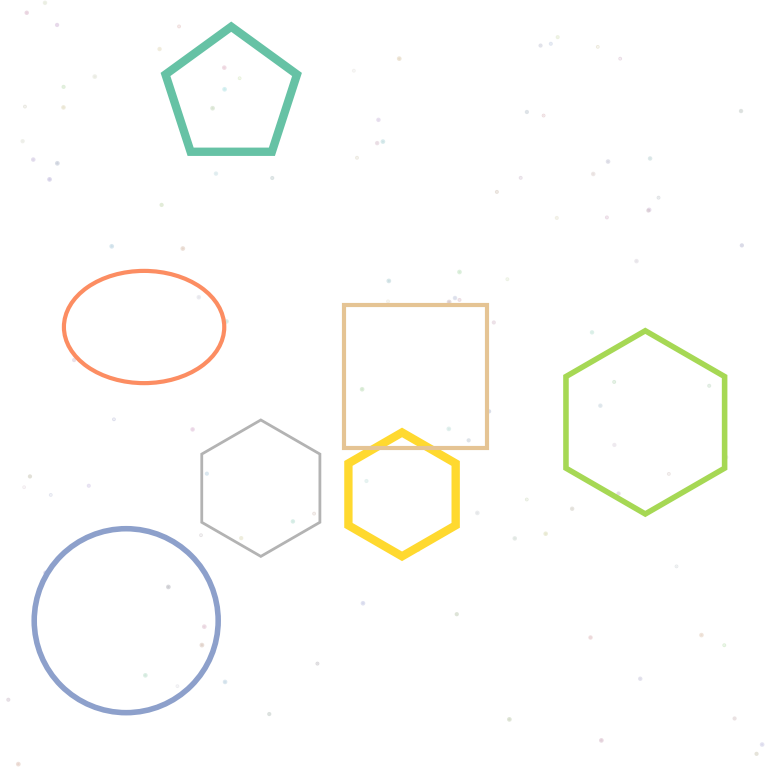[{"shape": "pentagon", "thickness": 3, "radius": 0.45, "center": [0.3, 0.876]}, {"shape": "oval", "thickness": 1.5, "radius": 0.52, "center": [0.187, 0.575]}, {"shape": "circle", "thickness": 2, "radius": 0.6, "center": [0.164, 0.194]}, {"shape": "hexagon", "thickness": 2, "radius": 0.59, "center": [0.838, 0.451]}, {"shape": "hexagon", "thickness": 3, "radius": 0.4, "center": [0.522, 0.358]}, {"shape": "square", "thickness": 1.5, "radius": 0.46, "center": [0.54, 0.511]}, {"shape": "hexagon", "thickness": 1, "radius": 0.44, "center": [0.339, 0.366]}]